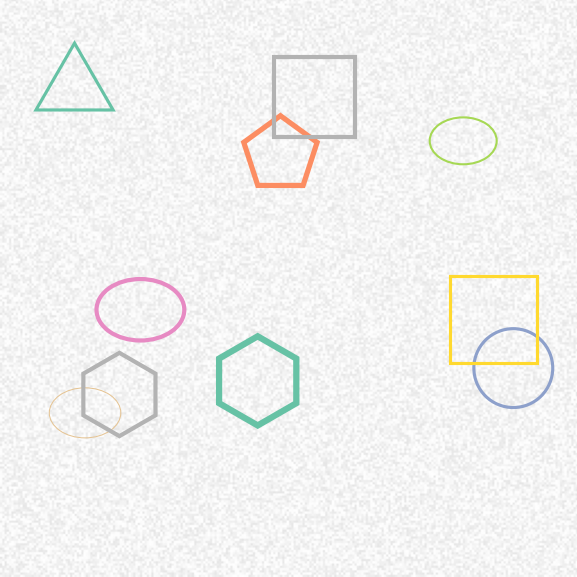[{"shape": "triangle", "thickness": 1.5, "radius": 0.39, "center": [0.129, 0.847]}, {"shape": "hexagon", "thickness": 3, "radius": 0.39, "center": [0.446, 0.34]}, {"shape": "pentagon", "thickness": 2.5, "radius": 0.33, "center": [0.486, 0.732]}, {"shape": "circle", "thickness": 1.5, "radius": 0.34, "center": [0.889, 0.362]}, {"shape": "oval", "thickness": 2, "radius": 0.38, "center": [0.243, 0.463]}, {"shape": "oval", "thickness": 1, "radius": 0.29, "center": [0.802, 0.755]}, {"shape": "square", "thickness": 1.5, "radius": 0.38, "center": [0.855, 0.446]}, {"shape": "oval", "thickness": 0.5, "radius": 0.31, "center": [0.147, 0.284]}, {"shape": "square", "thickness": 2, "radius": 0.35, "center": [0.545, 0.831]}, {"shape": "hexagon", "thickness": 2, "radius": 0.36, "center": [0.207, 0.316]}]